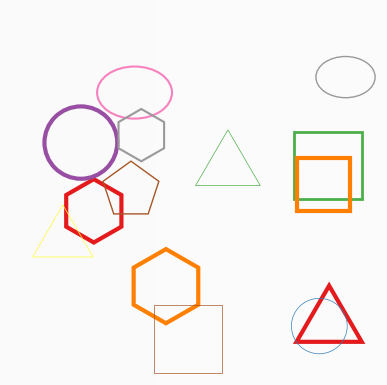[{"shape": "triangle", "thickness": 3, "radius": 0.49, "center": [0.849, 0.161]}, {"shape": "hexagon", "thickness": 3, "radius": 0.41, "center": [0.242, 0.452]}, {"shape": "circle", "thickness": 0.5, "radius": 0.36, "center": [0.824, 0.153]}, {"shape": "triangle", "thickness": 0.5, "radius": 0.48, "center": [0.588, 0.566]}, {"shape": "square", "thickness": 2, "radius": 0.44, "center": [0.846, 0.57]}, {"shape": "circle", "thickness": 3, "radius": 0.47, "center": [0.209, 0.63]}, {"shape": "hexagon", "thickness": 3, "radius": 0.48, "center": [0.428, 0.257]}, {"shape": "square", "thickness": 3, "radius": 0.34, "center": [0.835, 0.52]}, {"shape": "triangle", "thickness": 0.5, "radius": 0.45, "center": [0.162, 0.378]}, {"shape": "pentagon", "thickness": 1, "radius": 0.38, "center": [0.338, 0.506]}, {"shape": "square", "thickness": 0.5, "radius": 0.44, "center": [0.485, 0.12]}, {"shape": "oval", "thickness": 1.5, "radius": 0.48, "center": [0.347, 0.76]}, {"shape": "hexagon", "thickness": 1.5, "radius": 0.34, "center": [0.365, 0.649]}, {"shape": "oval", "thickness": 1, "radius": 0.38, "center": [0.892, 0.8]}]